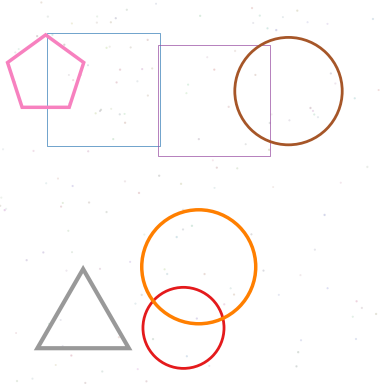[{"shape": "circle", "thickness": 2, "radius": 0.53, "center": [0.477, 0.148]}, {"shape": "square", "thickness": 0.5, "radius": 0.73, "center": [0.268, 0.767]}, {"shape": "square", "thickness": 0.5, "radius": 0.72, "center": [0.556, 0.739]}, {"shape": "circle", "thickness": 2.5, "radius": 0.74, "center": [0.516, 0.307]}, {"shape": "circle", "thickness": 2, "radius": 0.7, "center": [0.749, 0.763]}, {"shape": "pentagon", "thickness": 2.5, "radius": 0.52, "center": [0.119, 0.805]}, {"shape": "triangle", "thickness": 3, "radius": 0.69, "center": [0.216, 0.164]}]